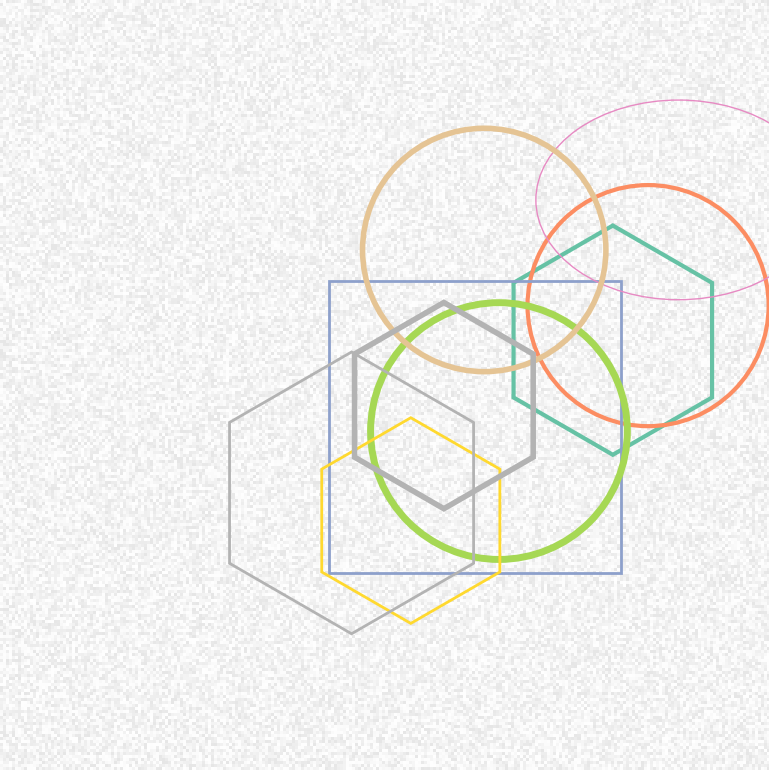[{"shape": "hexagon", "thickness": 1.5, "radius": 0.74, "center": [0.796, 0.558]}, {"shape": "circle", "thickness": 1.5, "radius": 0.78, "center": [0.842, 0.603]}, {"shape": "square", "thickness": 1, "radius": 0.95, "center": [0.617, 0.446]}, {"shape": "oval", "thickness": 0.5, "radius": 0.93, "center": [0.881, 0.74]}, {"shape": "circle", "thickness": 2.5, "radius": 0.83, "center": [0.648, 0.44]}, {"shape": "hexagon", "thickness": 1, "radius": 0.67, "center": [0.533, 0.324]}, {"shape": "circle", "thickness": 2, "radius": 0.79, "center": [0.629, 0.675]}, {"shape": "hexagon", "thickness": 2, "radius": 0.67, "center": [0.576, 0.473]}, {"shape": "hexagon", "thickness": 1, "radius": 0.91, "center": [0.457, 0.36]}]